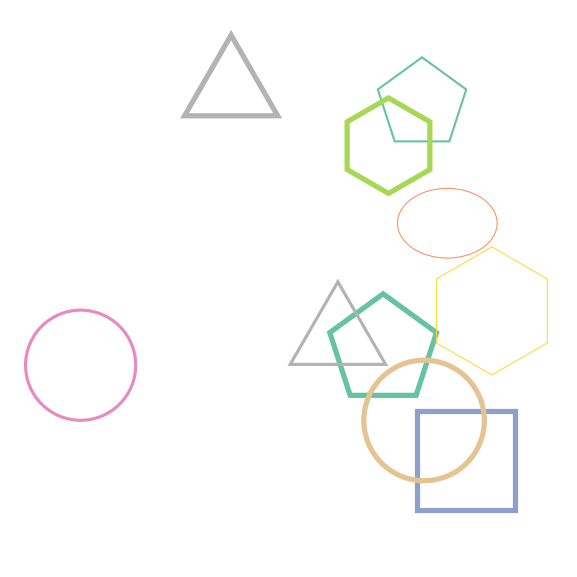[{"shape": "pentagon", "thickness": 1, "radius": 0.4, "center": [0.731, 0.819]}, {"shape": "pentagon", "thickness": 2.5, "radius": 0.49, "center": [0.663, 0.393]}, {"shape": "oval", "thickness": 0.5, "radius": 0.43, "center": [0.775, 0.613]}, {"shape": "square", "thickness": 2.5, "radius": 0.43, "center": [0.807, 0.202]}, {"shape": "circle", "thickness": 1.5, "radius": 0.48, "center": [0.14, 0.367]}, {"shape": "hexagon", "thickness": 2.5, "radius": 0.41, "center": [0.673, 0.747]}, {"shape": "hexagon", "thickness": 0.5, "radius": 0.55, "center": [0.852, 0.461]}, {"shape": "circle", "thickness": 2.5, "radius": 0.52, "center": [0.734, 0.271]}, {"shape": "triangle", "thickness": 1.5, "radius": 0.48, "center": [0.585, 0.416]}, {"shape": "triangle", "thickness": 2.5, "radius": 0.47, "center": [0.4, 0.845]}]